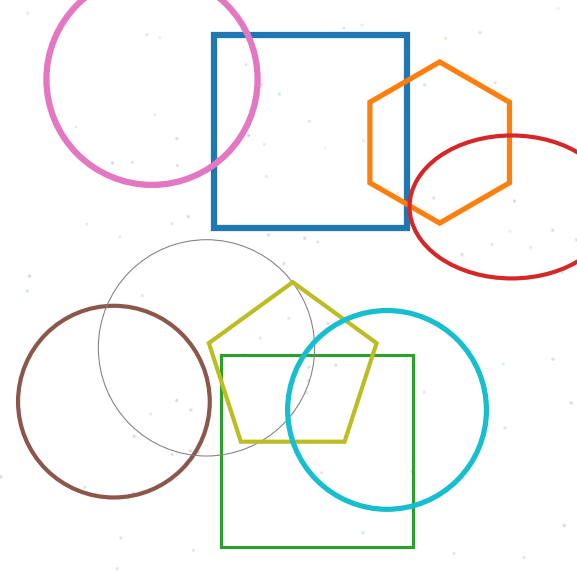[{"shape": "square", "thickness": 3, "radius": 0.84, "center": [0.537, 0.772]}, {"shape": "hexagon", "thickness": 2.5, "radius": 0.7, "center": [0.761, 0.752]}, {"shape": "square", "thickness": 1.5, "radius": 0.83, "center": [0.548, 0.218]}, {"shape": "oval", "thickness": 2, "radius": 0.88, "center": [0.886, 0.641]}, {"shape": "circle", "thickness": 2, "radius": 0.83, "center": [0.197, 0.304]}, {"shape": "circle", "thickness": 3, "radius": 0.91, "center": [0.263, 0.862]}, {"shape": "circle", "thickness": 0.5, "radius": 0.94, "center": [0.358, 0.397]}, {"shape": "pentagon", "thickness": 2, "radius": 0.76, "center": [0.507, 0.358]}, {"shape": "circle", "thickness": 2.5, "radius": 0.86, "center": [0.67, 0.289]}]